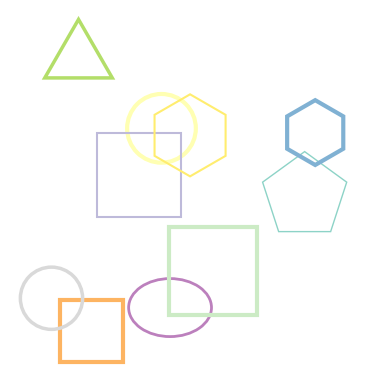[{"shape": "pentagon", "thickness": 1, "radius": 0.57, "center": [0.791, 0.491]}, {"shape": "circle", "thickness": 3, "radius": 0.45, "center": [0.419, 0.667]}, {"shape": "square", "thickness": 1.5, "radius": 0.55, "center": [0.361, 0.545]}, {"shape": "hexagon", "thickness": 3, "radius": 0.42, "center": [0.819, 0.656]}, {"shape": "square", "thickness": 3, "radius": 0.41, "center": [0.238, 0.14]}, {"shape": "triangle", "thickness": 2.5, "radius": 0.51, "center": [0.204, 0.848]}, {"shape": "circle", "thickness": 2.5, "radius": 0.4, "center": [0.134, 0.225]}, {"shape": "oval", "thickness": 2, "radius": 0.54, "center": [0.442, 0.201]}, {"shape": "square", "thickness": 3, "radius": 0.57, "center": [0.554, 0.297]}, {"shape": "hexagon", "thickness": 1.5, "radius": 0.53, "center": [0.494, 0.648]}]